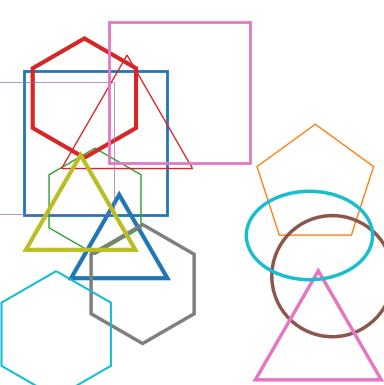[{"shape": "triangle", "thickness": 3, "radius": 0.72, "center": [0.31, 0.35]}, {"shape": "square", "thickness": 2, "radius": 0.93, "center": [0.247, 0.628]}, {"shape": "pentagon", "thickness": 1, "radius": 0.8, "center": [0.819, 0.518]}, {"shape": "hexagon", "thickness": 1, "radius": 0.69, "center": [0.247, 0.477]}, {"shape": "hexagon", "thickness": 3, "radius": 0.77, "center": [0.219, 0.745]}, {"shape": "triangle", "thickness": 1, "radius": 0.98, "center": [0.33, 0.66]}, {"shape": "square", "thickness": 0.5, "radius": 0.86, "center": [0.124, 0.615]}, {"shape": "circle", "thickness": 2.5, "radius": 0.79, "center": [0.863, 0.283]}, {"shape": "square", "thickness": 2, "radius": 0.92, "center": [0.466, 0.76]}, {"shape": "triangle", "thickness": 2.5, "radius": 0.94, "center": [0.827, 0.108]}, {"shape": "hexagon", "thickness": 2.5, "radius": 0.77, "center": [0.37, 0.262]}, {"shape": "triangle", "thickness": 3, "radius": 0.82, "center": [0.209, 0.433]}, {"shape": "hexagon", "thickness": 1.5, "radius": 0.82, "center": [0.146, 0.132]}, {"shape": "oval", "thickness": 2.5, "radius": 0.82, "center": [0.804, 0.388]}]